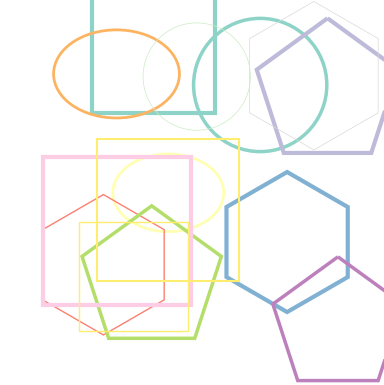[{"shape": "square", "thickness": 3, "radius": 0.8, "center": [0.399, 0.865]}, {"shape": "circle", "thickness": 2.5, "radius": 0.87, "center": [0.676, 0.779]}, {"shape": "oval", "thickness": 2, "radius": 0.72, "center": [0.437, 0.499]}, {"shape": "pentagon", "thickness": 3, "radius": 0.97, "center": [0.851, 0.759]}, {"shape": "hexagon", "thickness": 1, "radius": 0.91, "center": [0.269, 0.312]}, {"shape": "hexagon", "thickness": 3, "radius": 0.91, "center": [0.746, 0.371]}, {"shape": "oval", "thickness": 2, "radius": 0.82, "center": [0.303, 0.808]}, {"shape": "pentagon", "thickness": 2.5, "radius": 0.95, "center": [0.394, 0.275]}, {"shape": "square", "thickness": 3, "radius": 0.96, "center": [0.303, 0.401]}, {"shape": "hexagon", "thickness": 0.5, "radius": 0.96, "center": [0.815, 0.803]}, {"shape": "pentagon", "thickness": 2.5, "radius": 0.89, "center": [0.878, 0.155]}, {"shape": "circle", "thickness": 0.5, "radius": 0.7, "center": [0.511, 0.801]}, {"shape": "square", "thickness": 1.5, "radius": 0.92, "center": [0.437, 0.455]}, {"shape": "square", "thickness": 1, "radius": 0.71, "center": [0.346, 0.282]}]